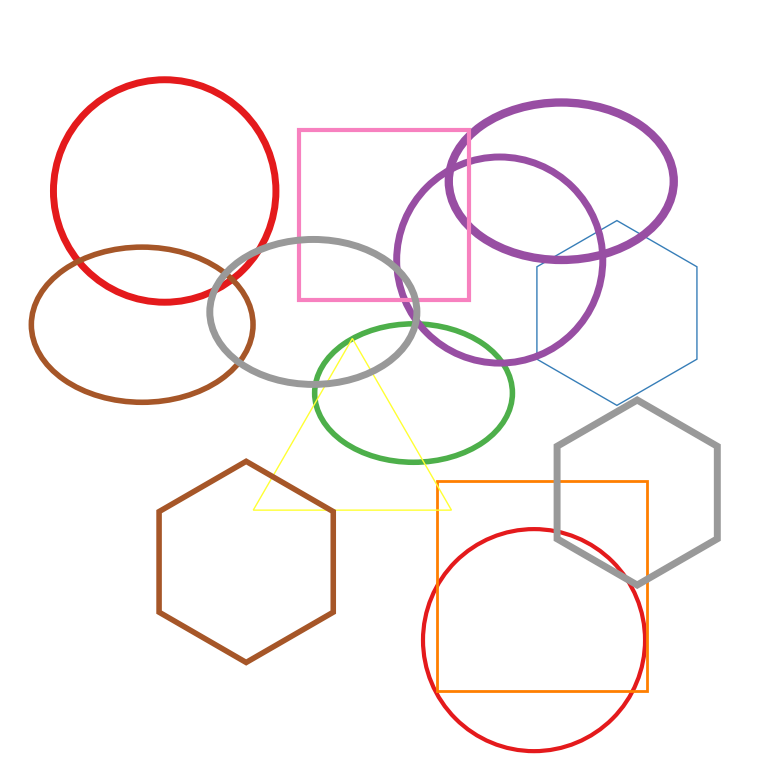[{"shape": "circle", "thickness": 1.5, "radius": 0.72, "center": [0.694, 0.169]}, {"shape": "circle", "thickness": 2.5, "radius": 0.72, "center": [0.214, 0.752]}, {"shape": "hexagon", "thickness": 0.5, "radius": 0.6, "center": [0.801, 0.594]}, {"shape": "oval", "thickness": 2, "radius": 0.64, "center": [0.537, 0.49]}, {"shape": "oval", "thickness": 3, "radius": 0.73, "center": [0.729, 0.765]}, {"shape": "circle", "thickness": 2.5, "radius": 0.67, "center": [0.649, 0.662]}, {"shape": "square", "thickness": 1, "radius": 0.68, "center": [0.704, 0.239]}, {"shape": "triangle", "thickness": 0.5, "radius": 0.74, "center": [0.458, 0.412]}, {"shape": "oval", "thickness": 2, "radius": 0.72, "center": [0.185, 0.578]}, {"shape": "hexagon", "thickness": 2, "radius": 0.65, "center": [0.32, 0.27]}, {"shape": "square", "thickness": 1.5, "radius": 0.55, "center": [0.499, 0.721]}, {"shape": "oval", "thickness": 2.5, "radius": 0.67, "center": [0.407, 0.595]}, {"shape": "hexagon", "thickness": 2.5, "radius": 0.6, "center": [0.828, 0.36]}]